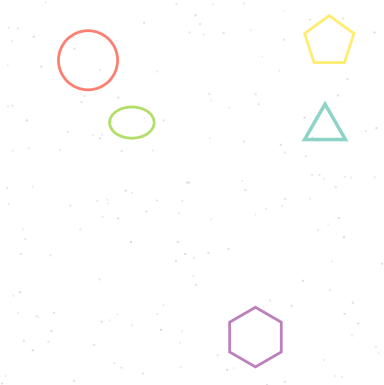[{"shape": "triangle", "thickness": 2.5, "radius": 0.31, "center": [0.844, 0.668]}, {"shape": "circle", "thickness": 2, "radius": 0.38, "center": [0.229, 0.843]}, {"shape": "oval", "thickness": 2, "radius": 0.29, "center": [0.343, 0.682]}, {"shape": "hexagon", "thickness": 2, "radius": 0.39, "center": [0.664, 0.124]}, {"shape": "pentagon", "thickness": 2, "radius": 0.34, "center": [0.855, 0.892]}]